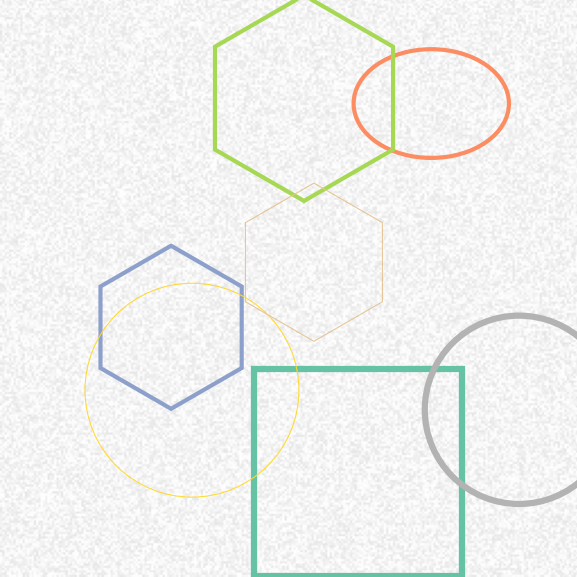[{"shape": "square", "thickness": 3, "radius": 0.9, "center": [0.62, 0.181]}, {"shape": "oval", "thickness": 2, "radius": 0.67, "center": [0.747, 0.82]}, {"shape": "hexagon", "thickness": 2, "radius": 0.71, "center": [0.296, 0.432]}, {"shape": "hexagon", "thickness": 2, "radius": 0.89, "center": [0.526, 0.829]}, {"shape": "circle", "thickness": 0.5, "radius": 0.93, "center": [0.332, 0.324]}, {"shape": "hexagon", "thickness": 0.5, "radius": 0.68, "center": [0.544, 0.545]}, {"shape": "circle", "thickness": 3, "radius": 0.82, "center": [0.899, 0.29]}]